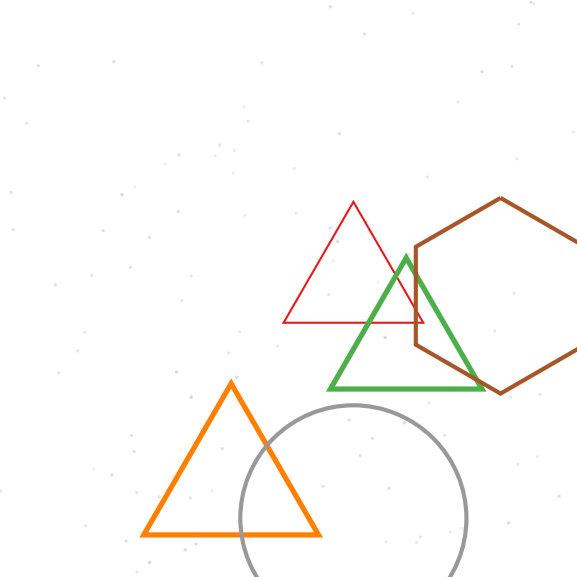[{"shape": "triangle", "thickness": 1, "radius": 0.7, "center": [0.612, 0.51]}, {"shape": "triangle", "thickness": 2.5, "radius": 0.76, "center": [0.703, 0.401]}, {"shape": "triangle", "thickness": 2.5, "radius": 0.87, "center": [0.4, 0.16]}, {"shape": "hexagon", "thickness": 2, "radius": 0.85, "center": [0.867, 0.487]}, {"shape": "circle", "thickness": 2, "radius": 0.98, "center": [0.612, 0.102]}]